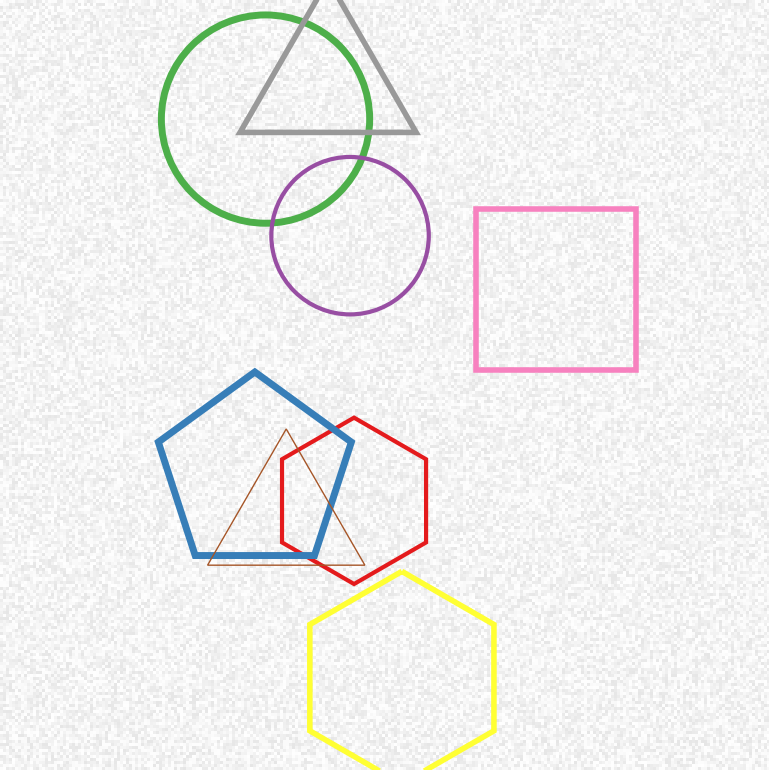[{"shape": "hexagon", "thickness": 1.5, "radius": 0.54, "center": [0.46, 0.35]}, {"shape": "pentagon", "thickness": 2.5, "radius": 0.66, "center": [0.331, 0.385]}, {"shape": "circle", "thickness": 2.5, "radius": 0.68, "center": [0.345, 0.845]}, {"shape": "circle", "thickness": 1.5, "radius": 0.51, "center": [0.455, 0.694]}, {"shape": "hexagon", "thickness": 2, "radius": 0.69, "center": [0.522, 0.12]}, {"shape": "triangle", "thickness": 0.5, "radius": 0.59, "center": [0.372, 0.325]}, {"shape": "square", "thickness": 2, "radius": 0.52, "center": [0.722, 0.624]}, {"shape": "triangle", "thickness": 2, "radius": 0.66, "center": [0.426, 0.894]}]